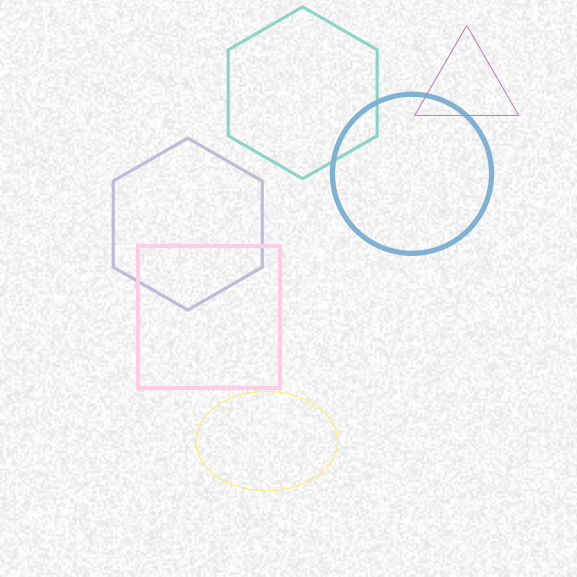[{"shape": "hexagon", "thickness": 1.5, "radius": 0.74, "center": [0.524, 0.838]}, {"shape": "hexagon", "thickness": 1.5, "radius": 0.74, "center": [0.325, 0.611]}, {"shape": "circle", "thickness": 2.5, "radius": 0.69, "center": [0.713, 0.698]}, {"shape": "square", "thickness": 2, "radius": 0.61, "center": [0.362, 0.45]}, {"shape": "triangle", "thickness": 0.5, "radius": 0.52, "center": [0.808, 0.851]}, {"shape": "oval", "thickness": 0.5, "radius": 0.61, "center": [0.462, 0.235]}]